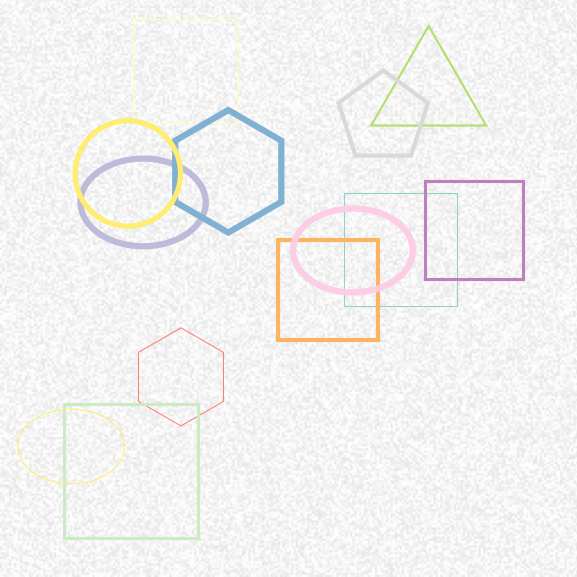[{"shape": "square", "thickness": 0.5, "radius": 0.49, "center": [0.694, 0.567]}, {"shape": "square", "thickness": 0.5, "radius": 0.45, "center": [0.32, 0.876]}, {"shape": "oval", "thickness": 3, "radius": 0.54, "center": [0.248, 0.649]}, {"shape": "hexagon", "thickness": 0.5, "radius": 0.42, "center": [0.313, 0.347]}, {"shape": "hexagon", "thickness": 3, "radius": 0.53, "center": [0.395, 0.703]}, {"shape": "square", "thickness": 2, "radius": 0.43, "center": [0.568, 0.496]}, {"shape": "triangle", "thickness": 1, "radius": 0.57, "center": [0.742, 0.839]}, {"shape": "oval", "thickness": 3, "radius": 0.52, "center": [0.611, 0.565]}, {"shape": "pentagon", "thickness": 2, "radius": 0.41, "center": [0.664, 0.796]}, {"shape": "square", "thickness": 1.5, "radius": 0.43, "center": [0.82, 0.601]}, {"shape": "square", "thickness": 1.5, "radius": 0.58, "center": [0.228, 0.183]}, {"shape": "oval", "thickness": 0.5, "radius": 0.46, "center": [0.123, 0.226]}, {"shape": "circle", "thickness": 2.5, "radius": 0.46, "center": [0.221, 0.699]}]